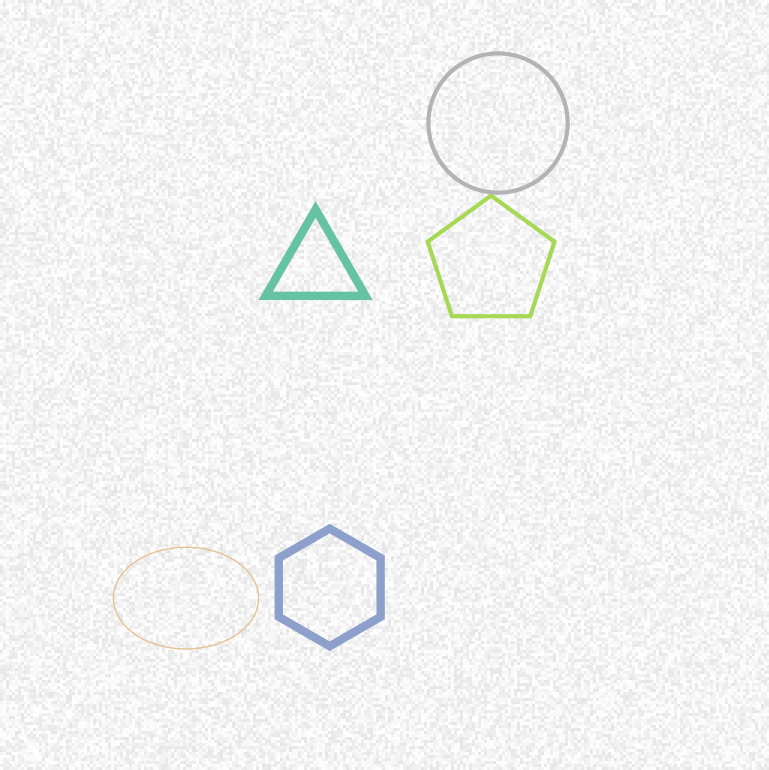[{"shape": "triangle", "thickness": 3, "radius": 0.37, "center": [0.41, 0.653]}, {"shape": "hexagon", "thickness": 3, "radius": 0.38, "center": [0.428, 0.237]}, {"shape": "pentagon", "thickness": 1.5, "radius": 0.43, "center": [0.638, 0.659]}, {"shape": "oval", "thickness": 0.5, "radius": 0.47, "center": [0.242, 0.223]}, {"shape": "circle", "thickness": 1.5, "radius": 0.45, "center": [0.647, 0.84]}]